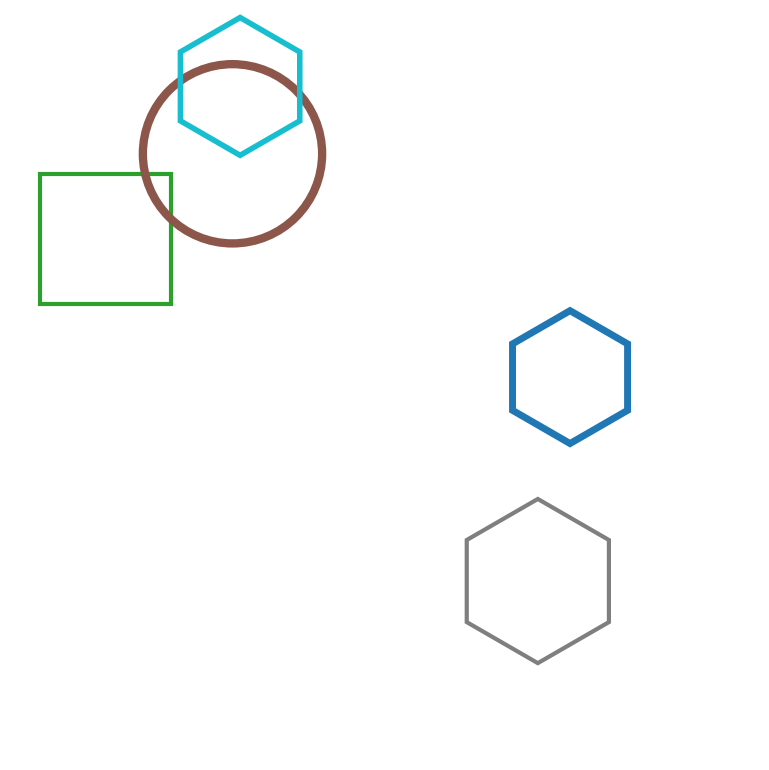[{"shape": "hexagon", "thickness": 2.5, "radius": 0.43, "center": [0.74, 0.51]}, {"shape": "square", "thickness": 1.5, "radius": 0.42, "center": [0.137, 0.69]}, {"shape": "circle", "thickness": 3, "radius": 0.58, "center": [0.302, 0.8]}, {"shape": "hexagon", "thickness": 1.5, "radius": 0.53, "center": [0.698, 0.245]}, {"shape": "hexagon", "thickness": 2, "radius": 0.45, "center": [0.312, 0.888]}]